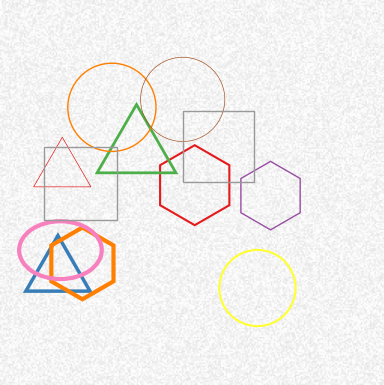[{"shape": "triangle", "thickness": 0.5, "radius": 0.43, "center": [0.162, 0.558]}, {"shape": "hexagon", "thickness": 1.5, "radius": 0.52, "center": [0.506, 0.519]}, {"shape": "triangle", "thickness": 2.5, "radius": 0.48, "center": [0.15, 0.292]}, {"shape": "triangle", "thickness": 2, "radius": 0.59, "center": [0.355, 0.61]}, {"shape": "hexagon", "thickness": 1, "radius": 0.44, "center": [0.703, 0.492]}, {"shape": "circle", "thickness": 1, "radius": 0.57, "center": [0.291, 0.721]}, {"shape": "hexagon", "thickness": 3, "radius": 0.47, "center": [0.214, 0.316]}, {"shape": "circle", "thickness": 1.5, "radius": 0.49, "center": [0.669, 0.252]}, {"shape": "circle", "thickness": 0.5, "radius": 0.55, "center": [0.475, 0.742]}, {"shape": "oval", "thickness": 3, "radius": 0.54, "center": [0.157, 0.35]}, {"shape": "square", "thickness": 1, "radius": 0.47, "center": [0.568, 0.62]}, {"shape": "square", "thickness": 1, "radius": 0.48, "center": [0.21, 0.524]}]